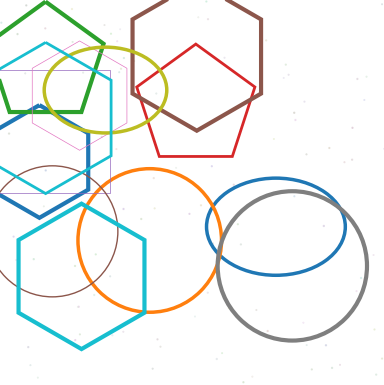[{"shape": "oval", "thickness": 2.5, "radius": 0.9, "center": [0.717, 0.411]}, {"shape": "hexagon", "thickness": 3, "radius": 0.73, "center": [0.102, 0.581]}, {"shape": "circle", "thickness": 2.5, "radius": 0.93, "center": [0.389, 0.375]}, {"shape": "pentagon", "thickness": 3, "radius": 0.79, "center": [0.118, 0.837]}, {"shape": "pentagon", "thickness": 2, "radius": 0.81, "center": [0.509, 0.724]}, {"shape": "square", "thickness": 0.5, "radius": 0.8, "center": [0.127, 0.659]}, {"shape": "hexagon", "thickness": 3, "radius": 0.96, "center": [0.511, 0.853]}, {"shape": "circle", "thickness": 1, "radius": 0.85, "center": [0.136, 0.399]}, {"shape": "hexagon", "thickness": 0.5, "radius": 0.71, "center": [0.207, 0.752]}, {"shape": "circle", "thickness": 3, "radius": 0.97, "center": [0.759, 0.309]}, {"shape": "oval", "thickness": 2.5, "radius": 0.8, "center": [0.274, 0.766]}, {"shape": "hexagon", "thickness": 2, "radius": 0.98, "center": [0.119, 0.693]}, {"shape": "hexagon", "thickness": 3, "radius": 0.94, "center": [0.212, 0.282]}]